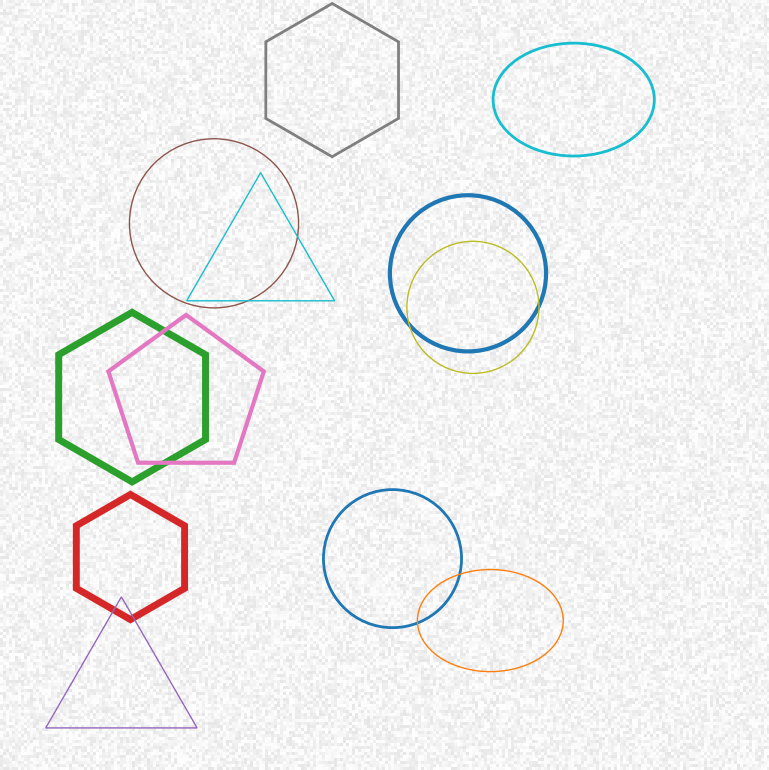[{"shape": "circle", "thickness": 1, "radius": 0.45, "center": [0.51, 0.275]}, {"shape": "circle", "thickness": 1.5, "radius": 0.51, "center": [0.608, 0.645]}, {"shape": "oval", "thickness": 0.5, "radius": 0.47, "center": [0.637, 0.194]}, {"shape": "hexagon", "thickness": 2.5, "radius": 0.55, "center": [0.172, 0.484]}, {"shape": "hexagon", "thickness": 2.5, "radius": 0.41, "center": [0.169, 0.277]}, {"shape": "triangle", "thickness": 0.5, "radius": 0.57, "center": [0.158, 0.111]}, {"shape": "circle", "thickness": 0.5, "radius": 0.55, "center": [0.278, 0.71]}, {"shape": "pentagon", "thickness": 1.5, "radius": 0.53, "center": [0.242, 0.485]}, {"shape": "hexagon", "thickness": 1, "radius": 0.5, "center": [0.431, 0.896]}, {"shape": "circle", "thickness": 0.5, "radius": 0.43, "center": [0.614, 0.601]}, {"shape": "triangle", "thickness": 0.5, "radius": 0.55, "center": [0.338, 0.665]}, {"shape": "oval", "thickness": 1, "radius": 0.52, "center": [0.745, 0.871]}]